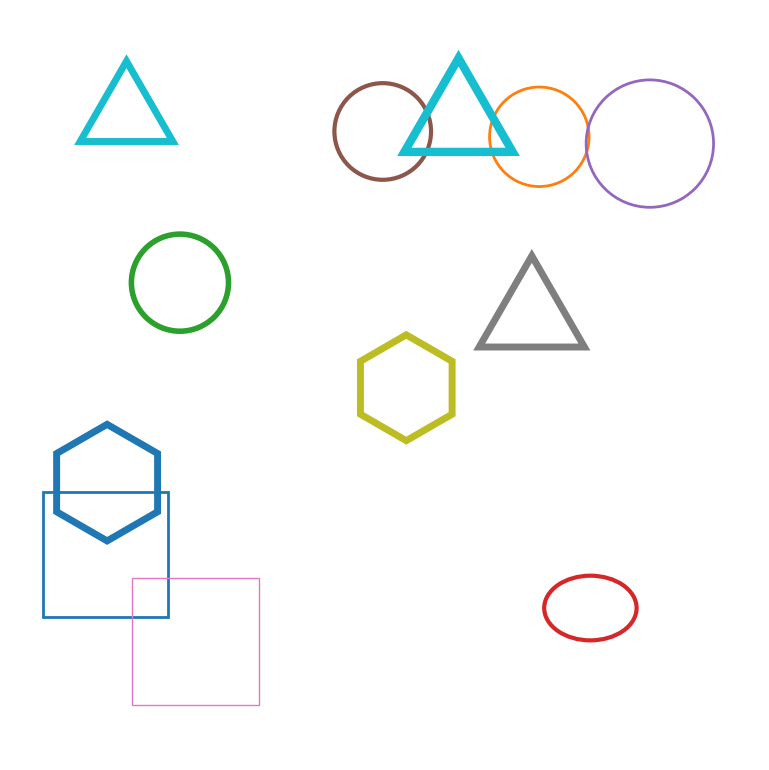[{"shape": "hexagon", "thickness": 2.5, "radius": 0.38, "center": [0.139, 0.373]}, {"shape": "square", "thickness": 1, "radius": 0.4, "center": [0.137, 0.28]}, {"shape": "circle", "thickness": 1, "radius": 0.32, "center": [0.7, 0.822]}, {"shape": "circle", "thickness": 2, "radius": 0.32, "center": [0.234, 0.633]}, {"shape": "oval", "thickness": 1.5, "radius": 0.3, "center": [0.767, 0.21]}, {"shape": "circle", "thickness": 1, "radius": 0.41, "center": [0.844, 0.814]}, {"shape": "circle", "thickness": 1.5, "radius": 0.31, "center": [0.497, 0.829]}, {"shape": "square", "thickness": 0.5, "radius": 0.41, "center": [0.254, 0.166]}, {"shape": "triangle", "thickness": 2.5, "radius": 0.39, "center": [0.691, 0.589]}, {"shape": "hexagon", "thickness": 2.5, "radius": 0.34, "center": [0.528, 0.496]}, {"shape": "triangle", "thickness": 3, "radius": 0.41, "center": [0.595, 0.843]}, {"shape": "triangle", "thickness": 2.5, "radius": 0.35, "center": [0.164, 0.851]}]